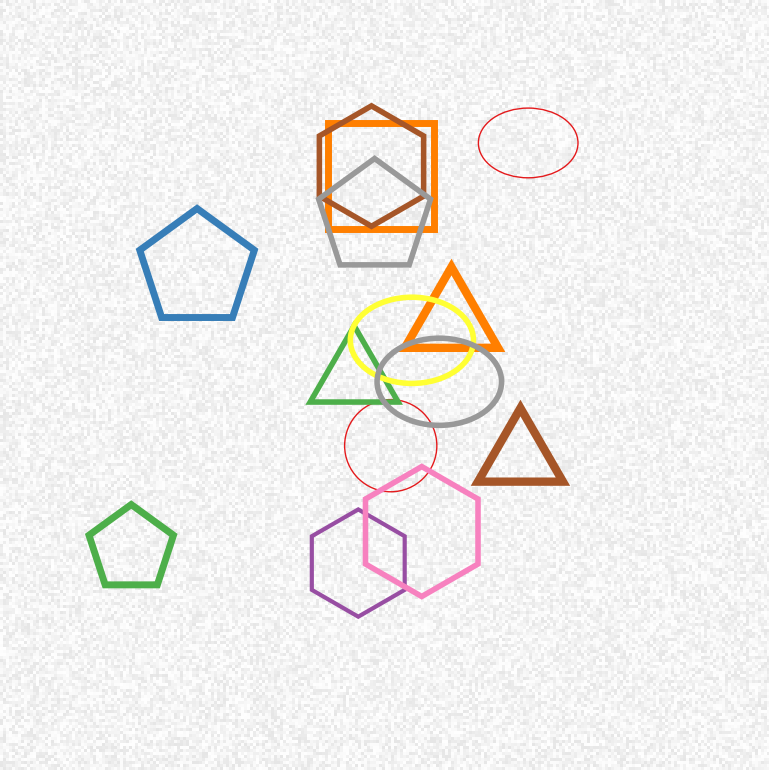[{"shape": "circle", "thickness": 0.5, "radius": 0.3, "center": [0.507, 0.421]}, {"shape": "oval", "thickness": 0.5, "radius": 0.32, "center": [0.686, 0.814]}, {"shape": "pentagon", "thickness": 2.5, "radius": 0.39, "center": [0.256, 0.651]}, {"shape": "triangle", "thickness": 2, "radius": 0.33, "center": [0.46, 0.511]}, {"shape": "pentagon", "thickness": 2.5, "radius": 0.29, "center": [0.17, 0.287]}, {"shape": "hexagon", "thickness": 1.5, "radius": 0.35, "center": [0.465, 0.269]}, {"shape": "square", "thickness": 2.5, "radius": 0.34, "center": [0.494, 0.772]}, {"shape": "triangle", "thickness": 3, "radius": 0.35, "center": [0.586, 0.583]}, {"shape": "oval", "thickness": 2, "radius": 0.4, "center": [0.535, 0.558]}, {"shape": "hexagon", "thickness": 2, "radius": 0.39, "center": [0.482, 0.784]}, {"shape": "triangle", "thickness": 3, "radius": 0.32, "center": [0.676, 0.406]}, {"shape": "hexagon", "thickness": 2, "radius": 0.42, "center": [0.548, 0.31]}, {"shape": "oval", "thickness": 2, "radius": 0.4, "center": [0.571, 0.504]}, {"shape": "pentagon", "thickness": 2, "radius": 0.38, "center": [0.487, 0.718]}]